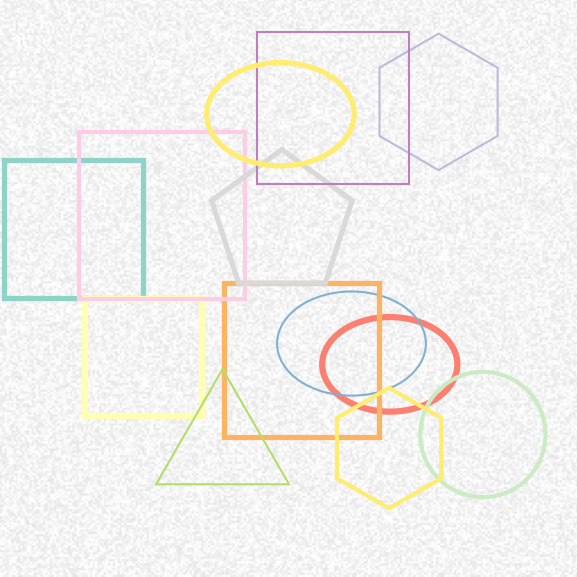[{"shape": "square", "thickness": 2.5, "radius": 0.6, "center": [0.127, 0.603]}, {"shape": "square", "thickness": 3, "radius": 0.51, "center": [0.249, 0.381]}, {"shape": "hexagon", "thickness": 1, "radius": 0.59, "center": [0.759, 0.823]}, {"shape": "oval", "thickness": 3, "radius": 0.59, "center": [0.675, 0.368]}, {"shape": "oval", "thickness": 1, "radius": 0.64, "center": [0.609, 0.404]}, {"shape": "square", "thickness": 2.5, "radius": 0.67, "center": [0.522, 0.376]}, {"shape": "triangle", "thickness": 1, "radius": 0.66, "center": [0.385, 0.227]}, {"shape": "square", "thickness": 2, "radius": 0.72, "center": [0.281, 0.626]}, {"shape": "pentagon", "thickness": 2.5, "radius": 0.64, "center": [0.488, 0.612]}, {"shape": "square", "thickness": 1, "radius": 0.66, "center": [0.577, 0.812]}, {"shape": "circle", "thickness": 2, "radius": 0.54, "center": [0.836, 0.247]}, {"shape": "oval", "thickness": 2.5, "radius": 0.64, "center": [0.486, 0.801]}, {"shape": "hexagon", "thickness": 2, "radius": 0.52, "center": [0.674, 0.223]}]